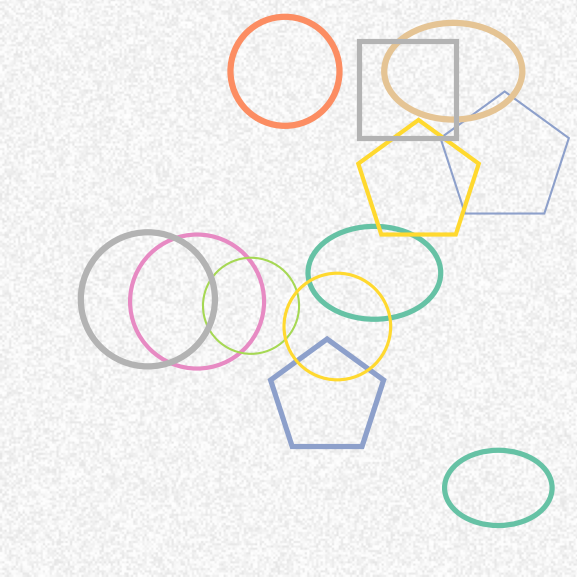[{"shape": "oval", "thickness": 2.5, "radius": 0.47, "center": [0.863, 0.154]}, {"shape": "oval", "thickness": 2.5, "radius": 0.57, "center": [0.648, 0.527]}, {"shape": "circle", "thickness": 3, "radius": 0.47, "center": [0.493, 0.876]}, {"shape": "pentagon", "thickness": 1, "radius": 0.58, "center": [0.874, 0.724]}, {"shape": "pentagon", "thickness": 2.5, "radius": 0.51, "center": [0.566, 0.309]}, {"shape": "circle", "thickness": 2, "radius": 0.58, "center": [0.341, 0.477]}, {"shape": "circle", "thickness": 1, "radius": 0.42, "center": [0.435, 0.47]}, {"shape": "circle", "thickness": 1.5, "radius": 0.46, "center": [0.584, 0.434]}, {"shape": "pentagon", "thickness": 2, "radius": 0.55, "center": [0.725, 0.682]}, {"shape": "oval", "thickness": 3, "radius": 0.6, "center": [0.785, 0.876]}, {"shape": "square", "thickness": 2.5, "radius": 0.42, "center": [0.706, 0.844]}, {"shape": "circle", "thickness": 3, "radius": 0.58, "center": [0.256, 0.481]}]